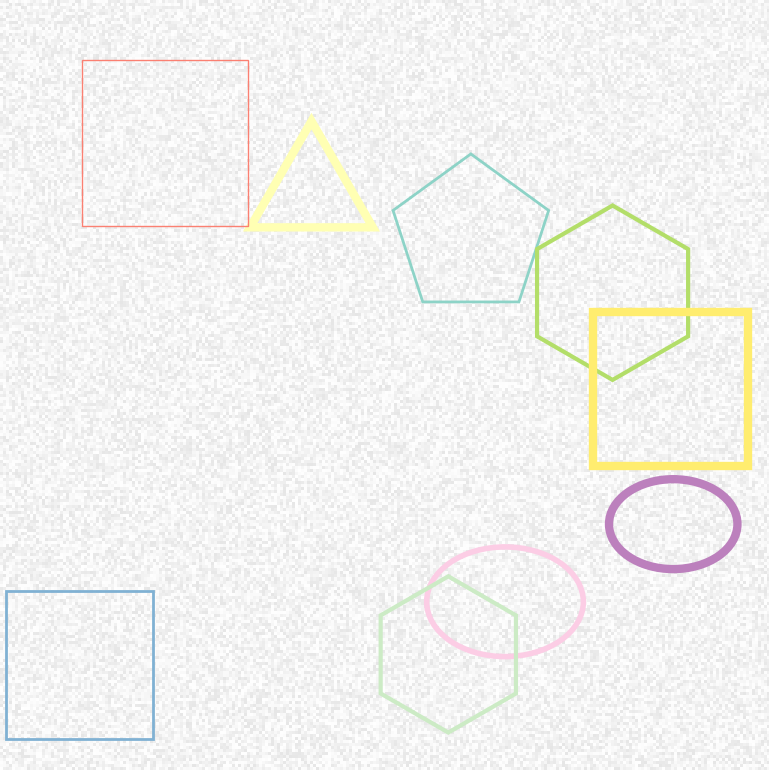[{"shape": "pentagon", "thickness": 1, "radius": 0.53, "center": [0.611, 0.694]}, {"shape": "triangle", "thickness": 3, "radius": 0.46, "center": [0.405, 0.751]}, {"shape": "square", "thickness": 0.5, "radius": 0.54, "center": [0.214, 0.814]}, {"shape": "square", "thickness": 1, "radius": 0.48, "center": [0.104, 0.136]}, {"shape": "hexagon", "thickness": 1.5, "radius": 0.57, "center": [0.796, 0.62]}, {"shape": "oval", "thickness": 2, "radius": 0.51, "center": [0.656, 0.219]}, {"shape": "oval", "thickness": 3, "radius": 0.42, "center": [0.874, 0.319]}, {"shape": "hexagon", "thickness": 1.5, "radius": 0.51, "center": [0.582, 0.15]}, {"shape": "square", "thickness": 3, "radius": 0.5, "center": [0.871, 0.495]}]